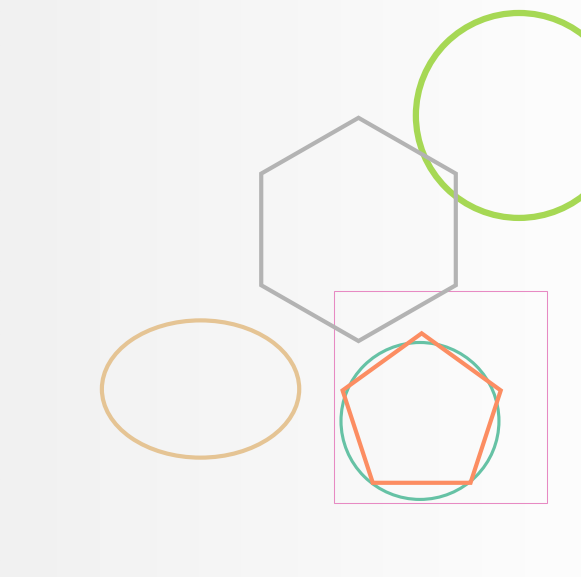[{"shape": "circle", "thickness": 1.5, "radius": 0.68, "center": [0.723, 0.27]}, {"shape": "pentagon", "thickness": 2, "radius": 0.72, "center": [0.725, 0.279]}, {"shape": "square", "thickness": 0.5, "radius": 0.92, "center": [0.758, 0.312]}, {"shape": "circle", "thickness": 3, "radius": 0.89, "center": [0.893, 0.799]}, {"shape": "oval", "thickness": 2, "radius": 0.85, "center": [0.345, 0.326]}, {"shape": "hexagon", "thickness": 2, "radius": 0.97, "center": [0.617, 0.602]}]